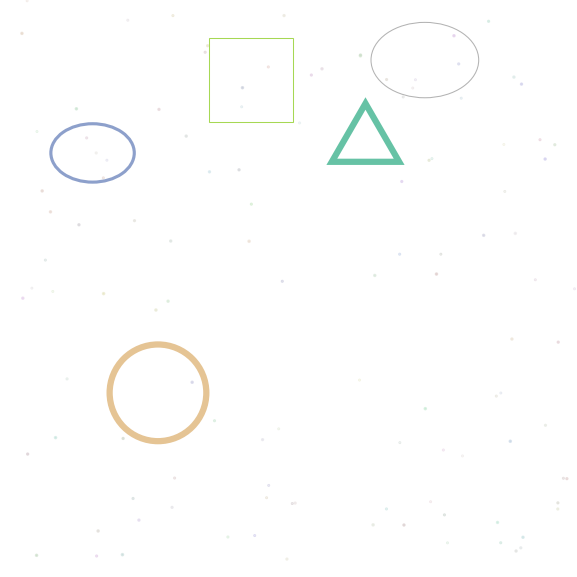[{"shape": "triangle", "thickness": 3, "radius": 0.34, "center": [0.633, 0.753]}, {"shape": "oval", "thickness": 1.5, "radius": 0.36, "center": [0.16, 0.734]}, {"shape": "square", "thickness": 0.5, "radius": 0.37, "center": [0.435, 0.861]}, {"shape": "circle", "thickness": 3, "radius": 0.42, "center": [0.274, 0.319]}, {"shape": "oval", "thickness": 0.5, "radius": 0.47, "center": [0.736, 0.895]}]